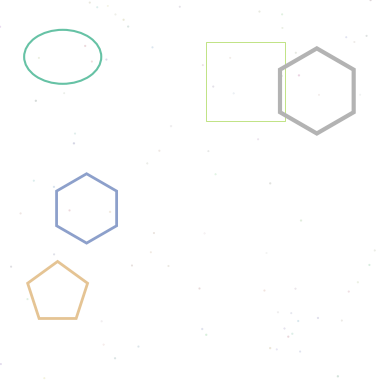[{"shape": "oval", "thickness": 1.5, "radius": 0.5, "center": [0.163, 0.852]}, {"shape": "hexagon", "thickness": 2, "radius": 0.45, "center": [0.225, 0.459]}, {"shape": "square", "thickness": 0.5, "radius": 0.51, "center": [0.637, 0.788]}, {"shape": "pentagon", "thickness": 2, "radius": 0.41, "center": [0.15, 0.239]}, {"shape": "hexagon", "thickness": 3, "radius": 0.55, "center": [0.823, 0.764]}]